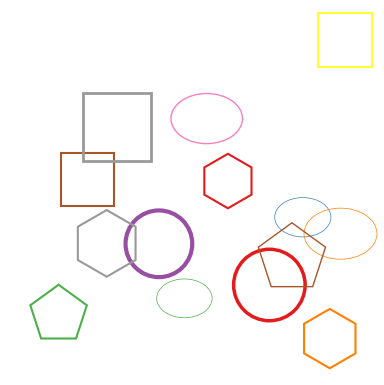[{"shape": "hexagon", "thickness": 1.5, "radius": 0.35, "center": [0.592, 0.53]}, {"shape": "circle", "thickness": 2.5, "radius": 0.46, "center": [0.7, 0.26]}, {"shape": "oval", "thickness": 0.5, "radius": 0.36, "center": [0.787, 0.436]}, {"shape": "oval", "thickness": 0.5, "radius": 0.36, "center": [0.479, 0.225]}, {"shape": "pentagon", "thickness": 1.5, "radius": 0.39, "center": [0.152, 0.183]}, {"shape": "circle", "thickness": 3, "radius": 0.43, "center": [0.413, 0.367]}, {"shape": "oval", "thickness": 0.5, "radius": 0.47, "center": [0.884, 0.393]}, {"shape": "hexagon", "thickness": 1.5, "radius": 0.39, "center": [0.857, 0.121]}, {"shape": "square", "thickness": 1.5, "radius": 0.35, "center": [0.896, 0.896]}, {"shape": "pentagon", "thickness": 1, "radius": 0.46, "center": [0.758, 0.33]}, {"shape": "square", "thickness": 1.5, "radius": 0.34, "center": [0.227, 0.534]}, {"shape": "oval", "thickness": 1, "radius": 0.46, "center": [0.537, 0.692]}, {"shape": "square", "thickness": 2, "radius": 0.44, "center": [0.303, 0.669]}, {"shape": "hexagon", "thickness": 1.5, "radius": 0.43, "center": [0.277, 0.368]}]